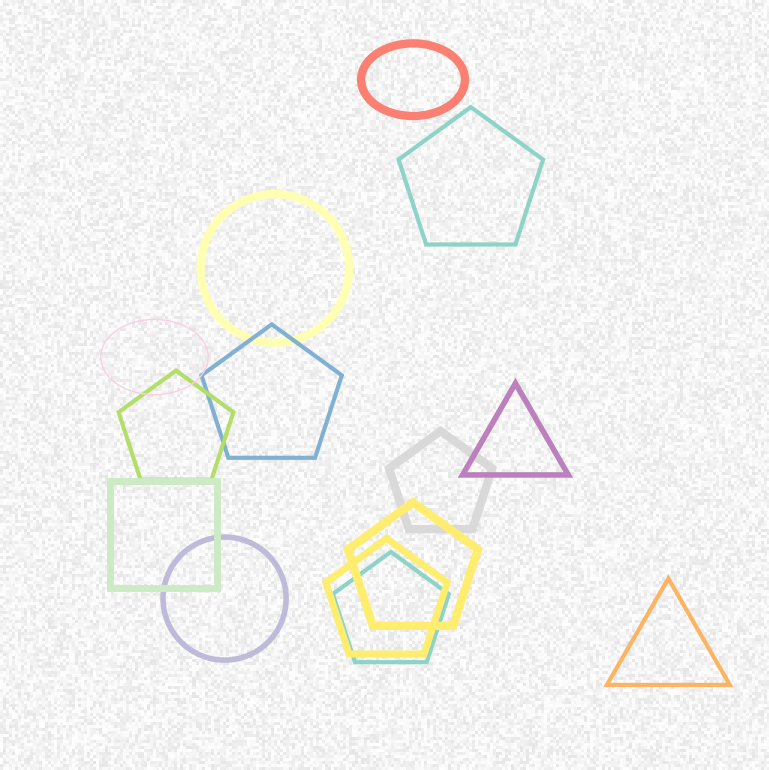[{"shape": "pentagon", "thickness": 1.5, "radius": 0.4, "center": [0.508, 0.204]}, {"shape": "pentagon", "thickness": 1.5, "radius": 0.49, "center": [0.611, 0.762]}, {"shape": "circle", "thickness": 3, "radius": 0.48, "center": [0.357, 0.651]}, {"shape": "circle", "thickness": 2, "radius": 0.4, "center": [0.292, 0.223]}, {"shape": "oval", "thickness": 3, "radius": 0.34, "center": [0.536, 0.897]}, {"shape": "pentagon", "thickness": 1.5, "radius": 0.48, "center": [0.353, 0.483]}, {"shape": "triangle", "thickness": 1.5, "radius": 0.46, "center": [0.868, 0.157]}, {"shape": "pentagon", "thickness": 1.5, "radius": 0.39, "center": [0.229, 0.44]}, {"shape": "oval", "thickness": 0.5, "radius": 0.35, "center": [0.201, 0.536]}, {"shape": "pentagon", "thickness": 3, "radius": 0.35, "center": [0.572, 0.37]}, {"shape": "triangle", "thickness": 2, "radius": 0.4, "center": [0.669, 0.423]}, {"shape": "square", "thickness": 2.5, "radius": 0.35, "center": [0.212, 0.306]}, {"shape": "pentagon", "thickness": 3, "radius": 0.44, "center": [0.536, 0.259]}, {"shape": "pentagon", "thickness": 2.5, "radius": 0.41, "center": [0.502, 0.218]}]